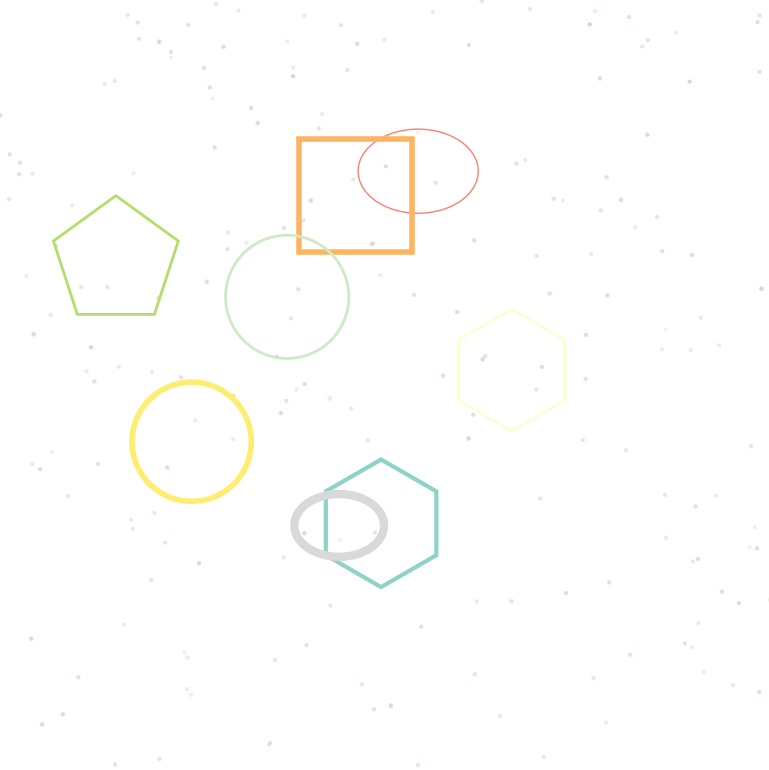[{"shape": "hexagon", "thickness": 1.5, "radius": 0.41, "center": [0.495, 0.32]}, {"shape": "hexagon", "thickness": 0.5, "radius": 0.4, "center": [0.664, 0.519]}, {"shape": "oval", "thickness": 0.5, "radius": 0.39, "center": [0.543, 0.778]}, {"shape": "square", "thickness": 2, "radius": 0.37, "center": [0.462, 0.746]}, {"shape": "pentagon", "thickness": 1, "radius": 0.43, "center": [0.15, 0.661]}, {"shape": "oval", "thickness": 3, "radius": 0.29, "center": [0.441, 0.318]}, {"shape": "circle", "thickness": 1, "radius": 0.4, "center": [0.373, 0.614]}, {"shape": "circle", "thickness": 2, "radius": 0.39, "center": [0.249, 0.426]}]